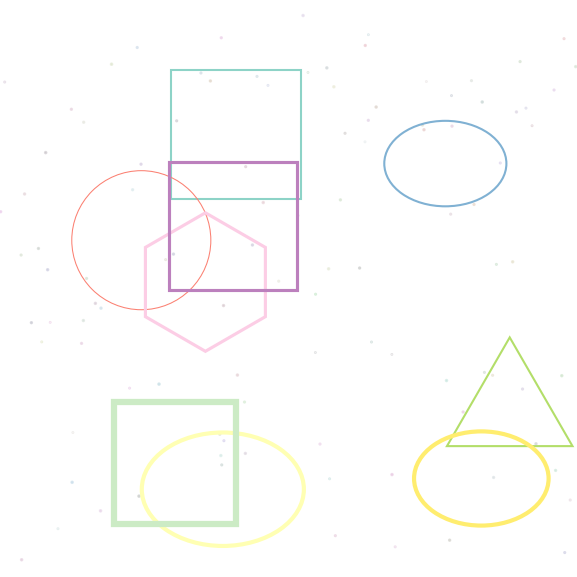[{"shape": "square", "thickness": 1, "radius": 0.56, "center": [0.409, 0.767]}, {"shape": "oval", "thickness": 2, "radius": 0.7, "center": [0.386, 0.152]}, {"shape": "circle", "thickness": 0.5, "radius": 0.6, "center": [0.245, 0.583]}, {"shape": "oval", "thickness": 1, "radius": 0.53, "center": [0.771, 0.716]}, {"shape": "triangle", "thickness": 1, "radius": 0.63, "center": [0.883, 0.289]}, {"shape": "hexagon", "thickness": 1.5, "radius": 0.6, "center": [0.356, 0.511]}, {"shape": "square", "thickness": 1.5, "radius": 0.55, "center": [0.404, 0.607]}, {"shape": "square", "thickness": 3, "radius": 0.53, "center": [0.303, 0.197]}, {"shape": "oval", "thickness": 2, "radius": 0.58, "center": [0.833, 0.171]}]